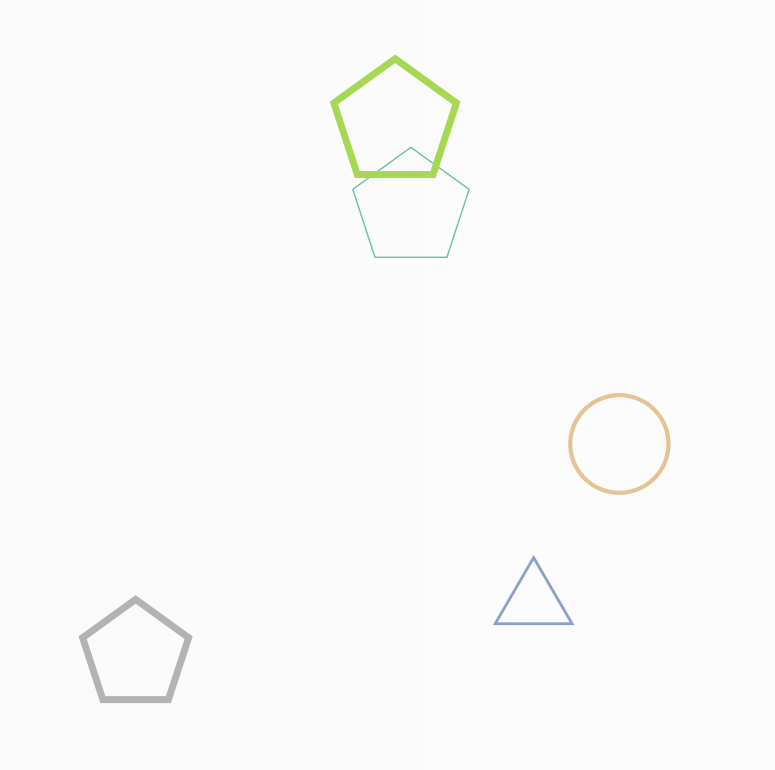[{"shape": "pentagon", "thickness": 0.5, "radius": 0.39, "center": [0.53, 0.73]}, {"shape": "triangle", "thickness": 1, "radius": 0.29, "center": [0.689, 0.219]}, {"shape": "pentagon", "thickness": 2.5, "radius": 0.42, "center": [0.51, 0.841]}, {"shape": "circle", "thickness": 1.5, "radius": 0.32, "center": [0.799, 0.423]}, {"shape": "pentagon", "thickness": 2.5, "radius": 0.36, "center": [0.175, 0.15]}]